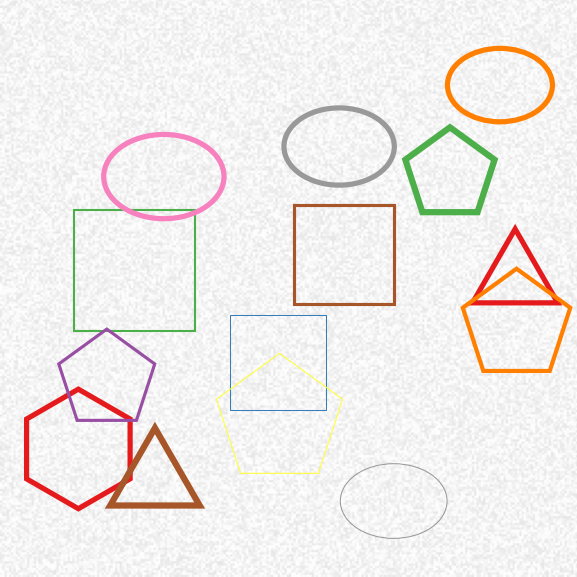[{"shape": "hexagon", "thickness": 2.5, "radius": 0.52, "center": [0.136, 0.222]}, {"shape": "triangle", "thickness": 2.5, "radius": 0.43, "center": [0.892, 0.517]}, {"shape": "square", "thickness": 0.5, "radius": 0.41, "center": [0.481, 0.371]}, {"shape": "square", "thickness": 1, "radius": 0.52, "center": [0.233, 0.53]}, {"shape": "pentagon", "thickness": 3, "radius": 0.41, "center": [0.779, 0.697]}, {"shape": "pentagon", "thickness": 1.5, "radius": 0.44, "center": [0.185, 0.342]}, {"shape": "pentagon", "thickness": 2, "radius": 0.49, "center": [0.894, 0.436]}, {"shape": "oval", "thickness": 2.5, "radius": 0.45, "center": [0.866, 0.852]}, {"shape": "pentagon", "thickness": 0.5, "radius": 0.57, "center": [0.484, 0.272]}, {"shape": "square", "thickness": 1.5, "radius": 0.43, "center": [0.596, 0.558]}, {"shape": "triangle", "thickness": 3, "radius": 0.45, "center": [0.268, 0.169]}, {"shape": "oval", "thickness": 2.5, "radius": 0.52, "center": [0.284, 0.693]}, {"shape": "oval", "thickness": 2.5, "radius": 0.48, "center": [0.587, 0.745]}, {"shape": "oval", "thickness": 0.5, "radius": 0.46, "center": [0.682, 0.132]}]